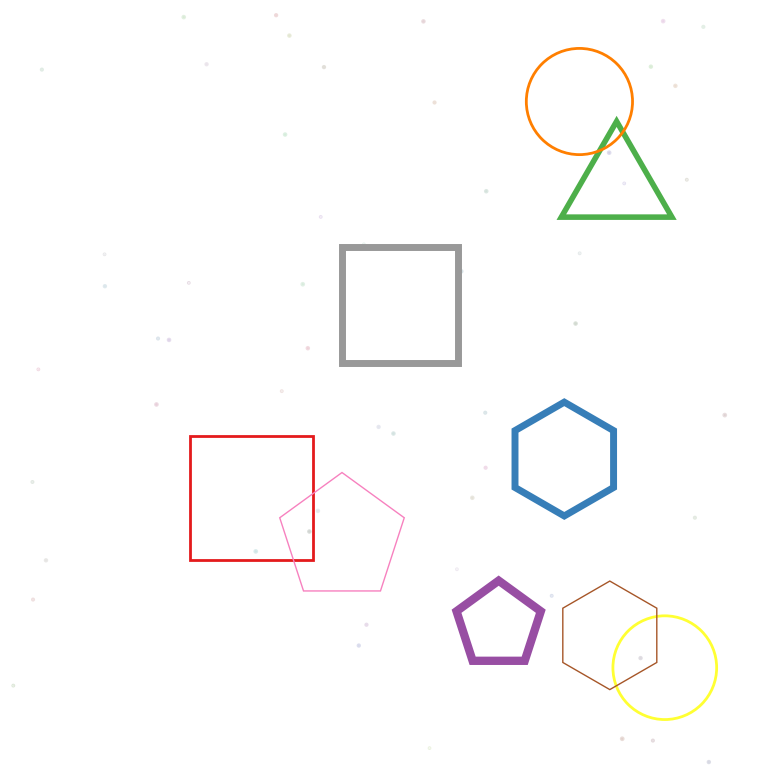[{"shape": "square", "thickness": 1, "radius": 0.4, "center": [0.327, 0.353]}, {"shape": "hexagon", "thickness": 2.5, "radius": 0.37, "center": [0.733, 0.404]}, {"shape": "triangle", "thickness": 2, "radius": 0.41, "center": [0.801, 0.759]}, {"shape": "pentagon", "thickness": 3, "radius": 0.29, "center": [0.648, 0.188]}, {"shape": "circle", "thickness": 1, "radius": 0.34, "center": [0.752, 0.868]}, {"shape": "circle", "thickness": 1, "radius": 0.34, "center": [0.863, 0.133]}, {"shape": "hexagon", "thickness": 0.5, "radius": 0.35, "center": [0.792, 0.175]}, {"shape": "pentagon", "thickness": 0.5, "radius": 0.43, "center": [0.444, 0.301]}, {"shape": "square", "thickness": 2.5, "radius": 0.38, "center": [0.52, 0.604]}]